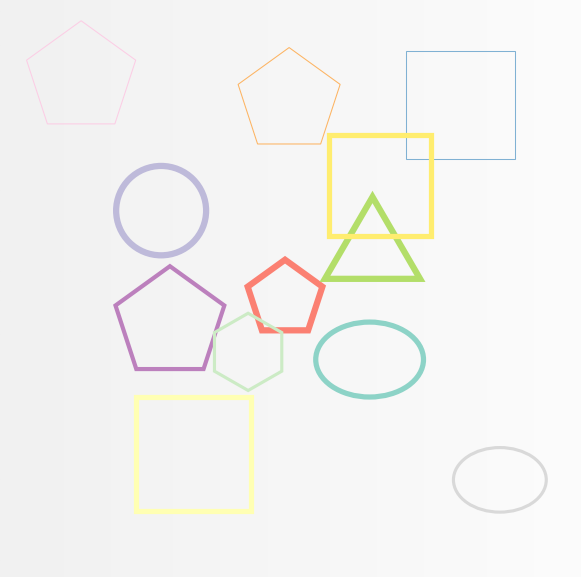[{"shape": "oval", "thickness": 2.5, "radius": 0.46, "center": [0.636, 0.377]}, {"shape": "square", "thickness": 2.5, "radius": 0.49, "center": [0.333, 0.213]}, {"shape": "circle", "thickness": 3, "radius": 0.39, "center": [0.277, 0.634]}, {"shape": "pentagon", "thickness": 3, "radius": 0.34, "center": [0.49, 0.482]}, {"shape": "square", "thickness": 0.5, "radius": 0.47, "center": [0.792, 0.817]}, {"shape": "pentagon", "thickness": 0.5, "radius": 0.46, "center": [0.497, 0.824]}, {"shape": "triangle", "thickness": 3, "radius": 0.47, "center": [0.641, 0.564]}, {"shape": "pentagon", "thickness": 0.5, "radius": 0.49, "center": [0.14, 0.864]}, {"shape": "oval", "thickness": 1.5, "radius": 0.4, "center": [0.86, 0.168]}, {"shape": "pentagon", "thickness": 2, "radius": 0.49, "center": [0.292, 0.44]}, {"shape": "hexagon", "thickness": 1.5, "radius": 0.33, "center": [0.427, 0.39]}, {"shape": "square", "thickness": 2.5, "radius": 0.44, "center": [0.654, 0.678]}]